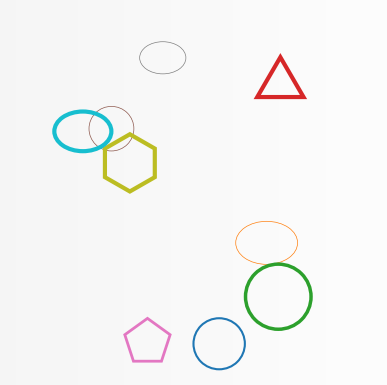[{"shape": "circle", "thickness": 1.5, "radius": 0.33, "center": [0.566, 0.107]}, {"shape": "oval", "thickness": 0.5, "radius": 0.4, "center": [0.688, 0.369]}, {"shape": "circle", "thickness": 2.5, "radius": 0.42, "center": [0.718, 0.229]}, {"shape": "triangle", "thickness": 3, "radius": 0.34, "center": [0.724, 0.782]}, {"shape": "circle", "thickness": 0.5, "radius": 0.29, "center": [0.288, 0.666]}, {"shape": "pentagon", "thickness": 2, "radius": 0.31, "center": [0.381, 0.112]}, {"shape": "oval", "thickness": 0.5, "radius": 0.3, "center": [0.42, 0.85]}, {"shape": "hexagon", "thickness": 3, "radius": 0.37, "center": [0.335, 0.577]}, {"shape": "oval", "thickness": 3, "radius": 0.37, "center": [0.214, 0.659]}]